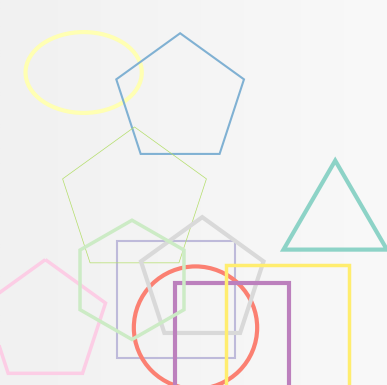[{"shape": "triangle", "thickness": 3, "radius": 0.77, "center": [0.865, 0.429]}, {"shape": "oval", "thickness": 3, "radius": 0.75, "center": [0.216, 0.812]}, {"shape": "square", "thickness": 1.5, "radius": 0.76, "center": [0.454, 0.221]}, {"shape": "circle", "thickness": 3, "radius": 0.8, "center": [0.505, 0.149]}, {"shape": "pentagon", "thickness": 1.5, "radius": 0.87, "center": [0.465, 0.74]}, {"shape": "pentagon", "thickness": 0.5, "radius": 0.98, "center": [0.347, 0.475]}, {"shape": "pentagon", "thickness": 2.5, "radius": 0.82, "center": [0.117, 0.162]}, {"shape": "pentagon", "thickness": 3, "radius": 0.83, "center": [0.522, 0.27]}, {"shape": "square", "thickness": 3, "radius": 0.74, "center": [0.6, 0.117]}, {"shape": "hexagon", "thickness": 2.5, "radius": 0.77, "center": [0.341, 0.273]}, {"shape": "square", "thickness": 2.5, "radius": 0.8, "center": [0.743, 0.153]}]